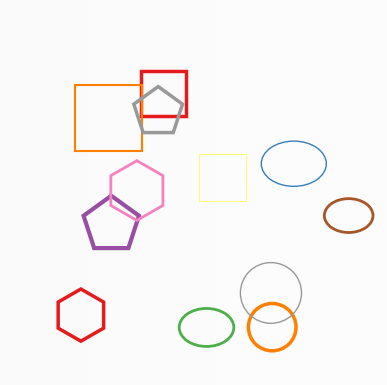[{"shape": "hexagon", "thickness": 2.5, "radius": 0.34, "center": [0.209, 0.182]}, {"shape": "square", "thickness": 2.5, "radius": 0.3, "center": [0.422, 0.757]}, {"shape": "oval", "thickness": 1, "radius": 0.42, "center": [0.758, 0.575]}, {"shape": "oval", "thickness": 2, "radius": 0.35, "center": [0.533, 0.149]}, {"shape": "pentagon", "thickness": 3, "radius": 0.38, "center": [0.287, 0.416]}, {"shape": "circle", "thickness": 2.5, "radius": 0.31, "center": [0.702, 0.15]}, {"shape": "square", "thickness": 1.5, "radius": 0.43, "center": [0.28, 0.693]}, {"shape": "square", "thickness": 0.5, "radius": 0.3, "center": [0.575, 0.539]}, {"shape": "oval", "thickness": 2, "radius": 0.31, "center": [0.9, 0.44]}, {"shape": "hexagon", "thickness": 2, "radius": 0.39, "center": [0.353, 0.505]}, {"shape": "pentagon", "thickness": 2.5, "radius": 0.33, "center": [0.408, 0.709]}, {"shape": "circle", "thickness": 1, "radius": 0.39, "center": [0.699, 0.239]}]